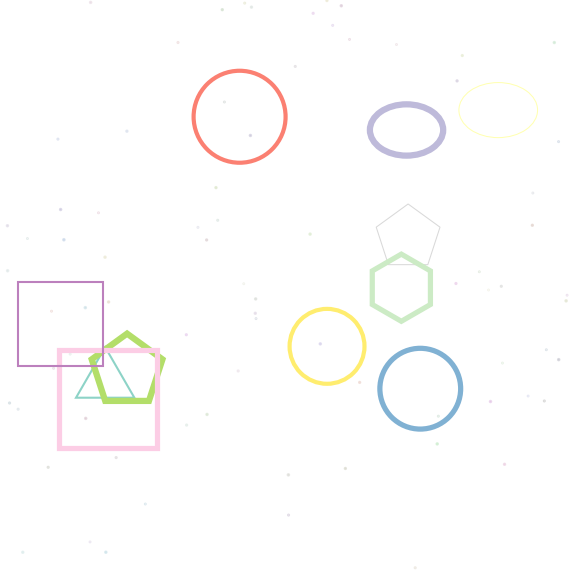[{"shape": "triangle", "thickness": 1, "radius": 0.29, "center": [0.182, 0.34]}, {"shape": "oval", "thickness": 0.5, "radius": 0.34, "center": [0.863, 0.809]}, {"shape": "oval", "thickness": 3, "radius": 0.32, "center": [0.704, 0.774]}, {"shape": "circle", "thickness": 2, "radius": 0.4, "center": [0.415, 0.797]}, {"shape": "circle", "thickness": 2.5, "radius": 0.35, "center": [0.728, 0.326]}, {"shape": "pentagon", "thickness": 3, "radius": 0.32, "center": [0.22, 0.357]}, {"shape": "square", "thickness": 2.5, "radius": 0.42, "center": [0.188, 0.309]}, {"shape": "pentagon", "thickness": 0.5, "radius": 0.29, "center": [0.707, 0.588]}, {"shape": "square", "thickness": 1, "radius": 0.37, "center": [0.104, 0.438]}, {"shape": "hexagon", "thickness": 2.5, "radius": 0.29, "center": [0.695, 0.501]}, {"shape": "circle", "thickness": 2, "radius": 0.32, "center": [0.566, 0.399]}]